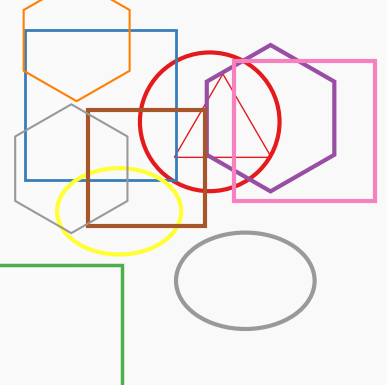[{"shape": "circle", "thickness": 3, "radius": 0.9, "center": [0.541, 0.684]}, {"shape": "triangle", "thickness": 1, "radius": 0.72, "center": [0.575, 0.664]}, {"shape": "square", "thickness": 2, "radius": 0.97, "center": [0.259, 0.728]}, {"shape": "square", "thickness": 2.5, "radius": 0.9, "center": [0.134, 0.13]}, {"shape": "hexagon", "thickness": 3, "radius": 0.95, "center": [0.698, 0.693]}, {"shape": "hexagon", "thickness": 1.5, "radius": 0.79, "center": [0.198, 0.895]}, {"shape": "oval", "thickness": 3, "radius": 0.8, "center": [0.307, 0.451]}, {"shape": "square", "thickness": 3, "radius": 0.75, "center": [0.378, 0.563]}, {"shape": "square", "thickness": 3, "radius": 0.91, "center": [0.786, 0.66]}, {"shape": "oval", "thickness": 3, "radius": 0.89, "center": [0.633, 0.271]}, {"shape": "hexagon", "thickness": 1.5, "radius": 0.84, "center": [0.184, 0.562]}]